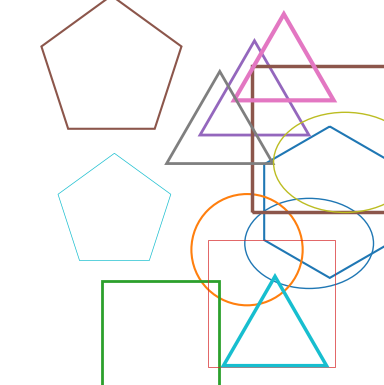[{"shape": "oval", "thickness": 1, "radius": 0.84, "center": [0.803, 0.368]}, {"shape": "hexagon", "thickness": 1.5, "radius": 0.98, "center": [0.857, 0.475]}, {"shape": "circle", "thickness": 1.5, "radius": 0.72, "center": [0.642, 0.351]}, {"shape": "square", "thickness": 2, "radius": 0.76, "center": [0.417, 0.118]}, {"shape": "square", "thickness": 0.5, "radius": 0.82, "center": [0.705, 0.211]}, {"shape": "triangle", "thickness": 2, "radius": 0.82, "center": [0.661, 0.731]}, {"shape": "square", "thickness": 2.5, "radius": 0.95, "center": [0.845, 0.639]}, {"shape": "pentagon", "thickness": 1.5, "radius": 0.96, "center": [0.289, 0.82]}, {"shape": "triangle", "thickness": 3, "radius": 0.75, "center": [0.737, 0.814]}, {"shape": "triangle", "thickness": 2, "radius": 0.8, "center": [0.571, 0.655]}, {"shape": "oval", "thickness": 1, "radius": 0.93, "center": [0.896, 0.578]}, {"shape": "triangle", "thickness": 2.5, "radius": 0.77, "center": [0.714, 0.128]}, {"shape": "pentagon", "thickness": 0.5, "radius": 0.77, "center": [0.297, 0.448]}]